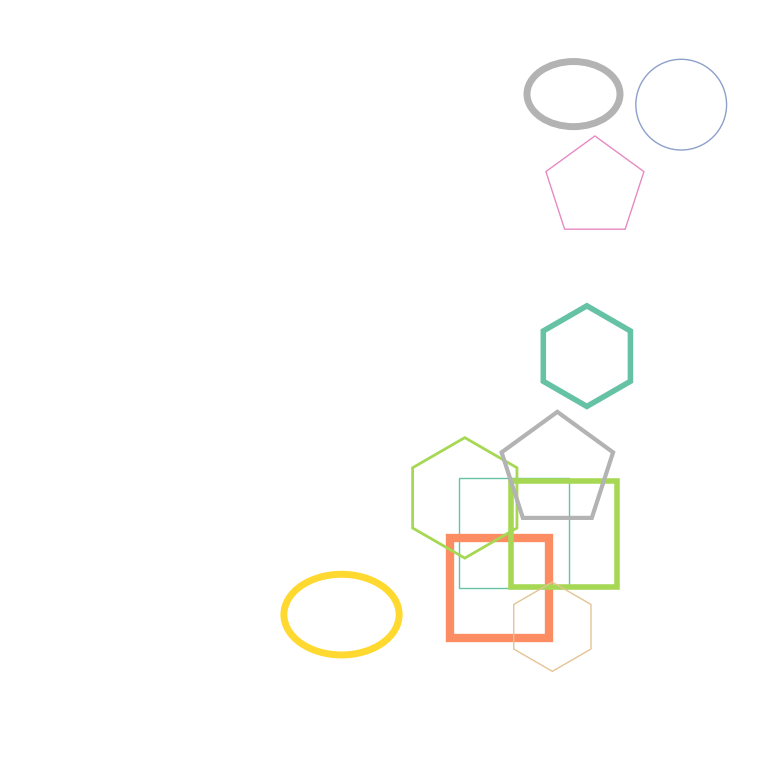[{"shape": "hexagon", "thickness": 2, "radius": 0.33, "center": [0.762, 0.538]}, {"shape": "square", "thickness": 0.5, "radius": 0.36, "center": [0.668, 0.308]}, {"shape": "square", "thickness": 3, "radius": 0.32, "center": [0.649, 0.236]}, {"shape": "circle", "thickness": 0.5, "radius": 0.29, "center": [0.885, 0.864]}, {"shape": "pentagon", "thickness": 0.5, "radius": 0.33, "center": [0.773, 0.756]}, {"shape": "square", "thickness": 2, "radius": 0.35, "center": [0.733, 0.307]}, {"shape": "hexagon", "thickness": 1, "radius": 0.39, "center": [0.604, 0.353]}, {"shape": "oval", "thickness": 2.5, "radius": 0.37, "center": [0.444, 0.202]}, {"shape": "hexagon", "thickness": 0.5, "radius": 0.29, "center": [0.717, 0.186]}, {"shape": "oval", "thickness": 2.5, "radius": 0.3, "center": [0.745, 0.878]}, {"shape": "pentagon", "thickness": 1.5, "radius": 0.38, "center": [0.724, 0.389]}]